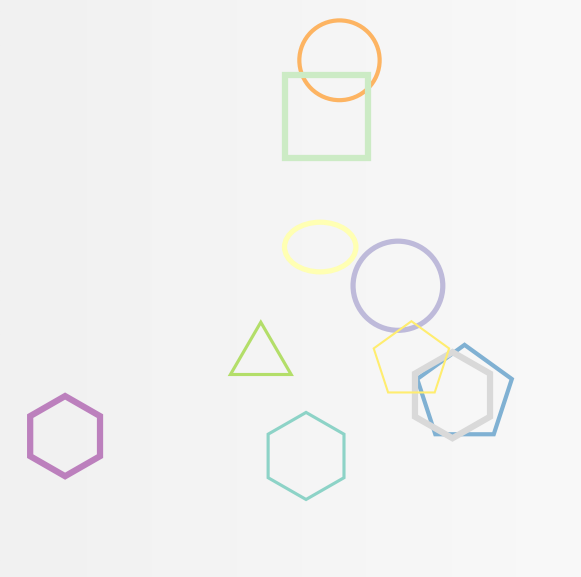[{"shape": "hexagon", "thickness": 1.5, "radius": 0.38, "center": [0.527, 0.21]}, {"shape": "oval", "thickness": 2.5, "radius": 0.31, "center": [0.551, 0.571]}, {"shape": "circle", "thickness": 2.5, "radius": 0.39, "center": [0.685, 0.504]}, {"shape": "pentagon", "thickness": 2, "radius": 0.43, "center": [0.799, 0.316]}, {"shape": "circle", "thickness": 2, "radius": 0.35, "center": [0.584, 0.895]}, {"shape": "triangle", "thickness": 1.5, "radius": 0.3, "center": [0.449, 0.381]}, {"shape": "hexagon", "thickness": 3, "radius": 0.37, "center": [0.778, 0.315]}, {"shape": "hexagon", "thickness": 3, "radius": 0.35, "center": [0.112, 0.244]}, {"shape": "square", "thickness": 3, "radius": 0.36, "center": [0.562, 0.798]}, {"shape": "pentagon", "thickness": 1, "radius": 0.34, "center": [0.708, 0.375]}]